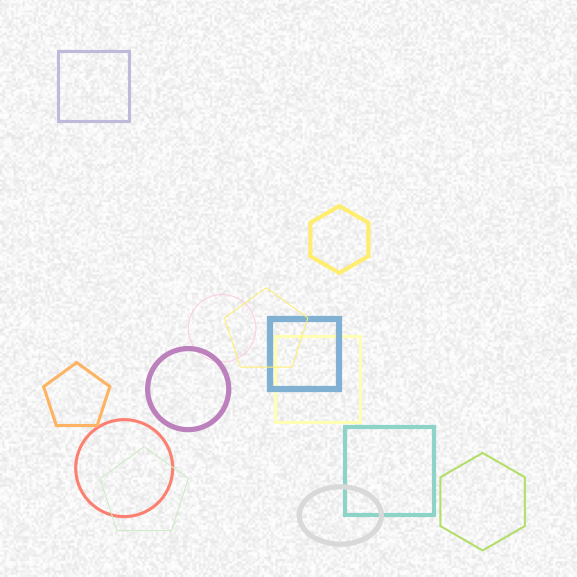[{"shape": "square", "thickness": 2, "radius": 0.38, "center": [0.674, 0.184]}, {"shape": "square", "thickness": 1.5, "radius": 0.37, "center": [0.55, 0.343]}, {"shape": "square", "thickness": 1.5, "radius": 0.3, "center": [0.162, 0.851]}, {"shape": "circle", "thickness": 1.5, "radius": 0.42, "center": [0.215, 0.189]}, {"shape": "square", "thickness": 3, "radius": 0.3, "center": [0.527, 0.387]}, {"shape": "pentagon", "thickness": 1.5, "radius": 0.3, "center": [0.133, 0.311]}, {"shape": "hexagon", "thickness": 1, "radius": 0.42, "center": [0.836, 0.13]}, {"shape": "circle", "thickness": 0.5, "radius": 0.29, "center": [0.385, 0.431]}, {"shape": "oval", "thickness": 2.5, "radius": 0.36, "center": [0.589, 0.107]}, {"shape": "circle", "thickness": 2.5, "radius": 0.35, "center": [0.326, 0.325]}, {"shape": "pentagon", "thickness": 0.5, "radius": 0.4, "center": [0.25, 0.145]}, {"shape": "pentagon", "thickness": 0.5, "radius": 0.38, "center": [0.461, 0.425]}, {"shape": "hexagon", "thickness": 2, "radius": 0.29, "center": [0.588, 0.584]}]